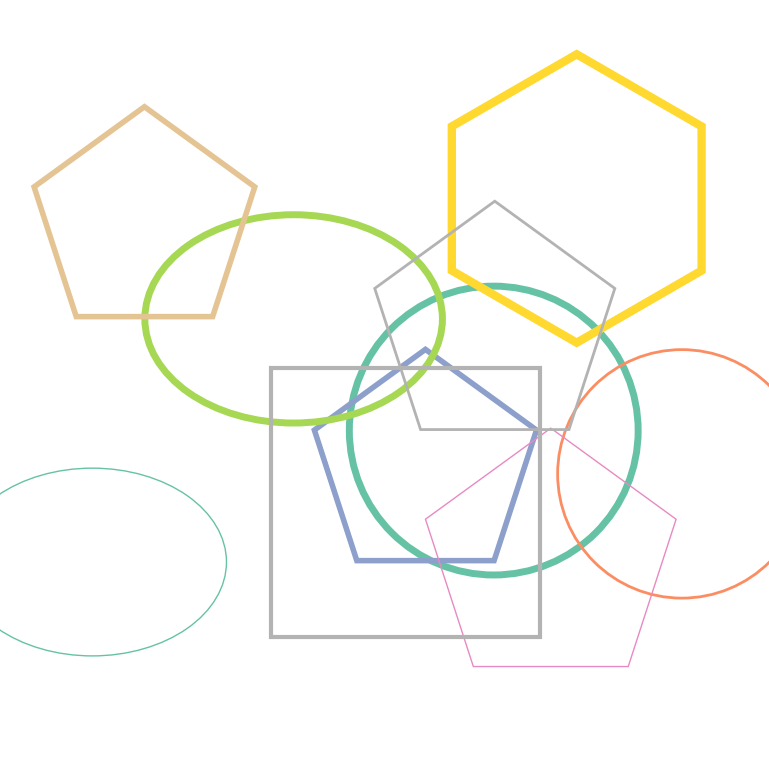[{"shape": "circle", "thickness": 2.5, "radius": 0.94, "center": [0.641, 0.441]}, {"shape": "oval", "thickness": 0.5, "radius": 0.87, "center": [0.12, 0.27]}, {"shape": "circle", "thickness": 1, "radius": 0.81, "center": [0.886, 0.385]}, {"shape": "pentagon", "thickness": 2, "radius": 0.76, "center": [0.553, 0.395]}, {"shape": "pentagon", "thickness": 0.5, "radius": 0.86, "center": [0.715, 0.273]}, {"shape": "oval", "thickness": 2.5, "radius": 0.97, "center": [0.381, 0.586]}, {"shape": "hexagon", "thickness": 3, "radius": 0.94, "center": [0.749, 0.742]}, {"shape": "pentagon", "thickness": 2, "radius": 0.75, "center": [0.188, 0.711]}, {"shape": "pentagon", "thickness": 1, "radius": 0.82, "center": [0.643, 0.575]}, {"shape": "square", "thickness": 1.5, "radius": 0.87, "center": [0.527, 0.347]}]